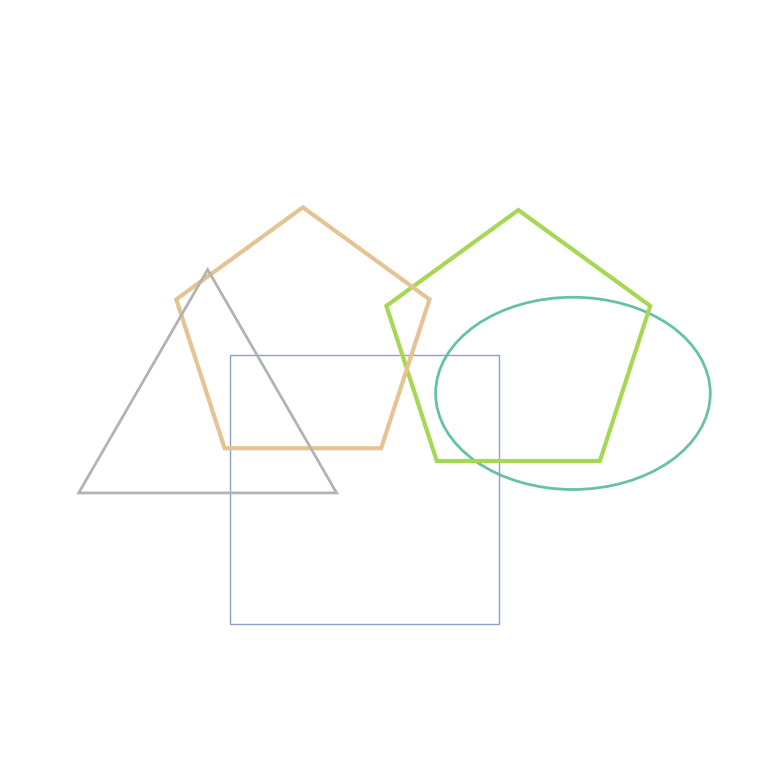[{"shape": "oval", "thickness": 1, "radius": 0.89, "center": [0.744, 0.489]}, {"shape": "square", "thickness": 0.5, "radius": 0.87, "center": [0.474, 0.364]}, {"shape": "pentagon", "thickness": 1.5, "radius": 0.9, "center": [0.673, 0.547]}, {"shape": "pentagon", "thickness": 1.5, "radius": 0.86, "center": [0.393, 0.558]}, {"shape": "triangle", "thickness": 1, "radius": 0.97, "center": [0.27, 0.457]}]